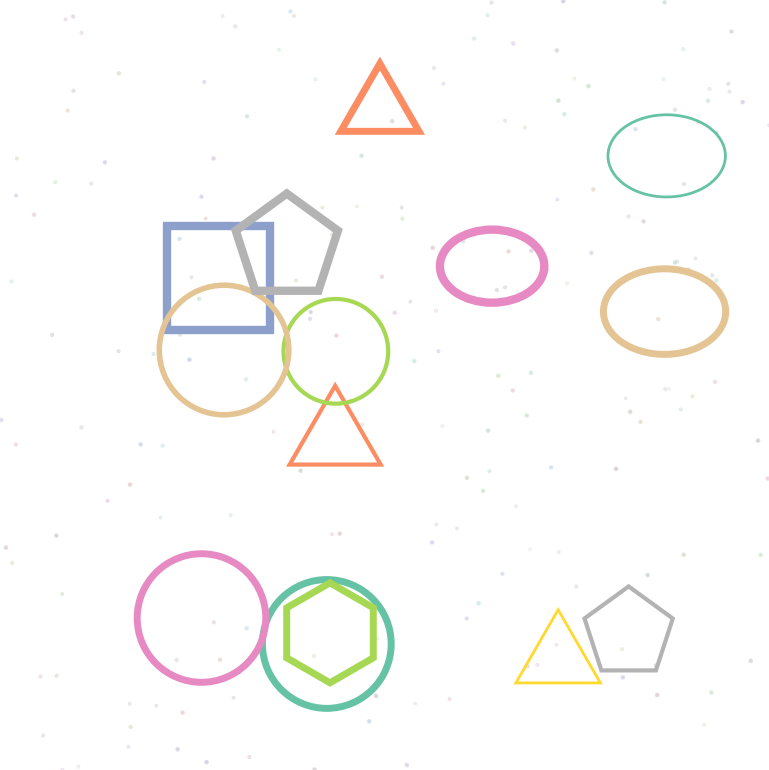[{"shape": "circle", "thickness": 2.5, "radius": 0.42, "center": [0.424, 0.164]}, {"shape": "oval", "thickness": 1, "radius": 0.38, "center": [0.866, 0.798]}, {"shape": "triangle", "thickness": 2.5, "radius": 0.29, "center": [0.493, 0.859]}, {"shape": "triangle", "thickness": 1.5, "radius": 0.34, "center": [0.435, 0.431]}, {"shape": "square", "thickness": 3, "radius": 0.33, "center": [0.283, 0.639]}, {"shape": "oval", "thickness": 3, "radius": 0.34, "center": [0.639, 0.654]}, {"shape": "circle", "thickness": 2.5, "radius": 0.42, "center": [0.262, 0.197]}, {"shape": "circle", "thickness": 1.5, "radius": 0.34, "center": [0.436, 0.544]}, {"shape": "hexagon", "thickness": 2.5, "radius": 0.32, "center": [0.429, 0.178]}, {"shape": "triangle", "thickness": 1, "radius": 0.32, "center": [0.725, 0.145]}, {"shape": "oval", "thickness": 2.5, "radius": 0.4, "center": [0.863, 0.595]}, {"shape": "circle", "thickness": 2, "radius": 0.42, "center": [0.291, 0.545]}, {"shape": "pentagon", "thickness": 3, "radius": 0.35, "center": [0.372, 0.679]}, {"shape": "pentagon", "thickness": 1.5, "radius": 0.3, "center": [0.816, 0.178]}]